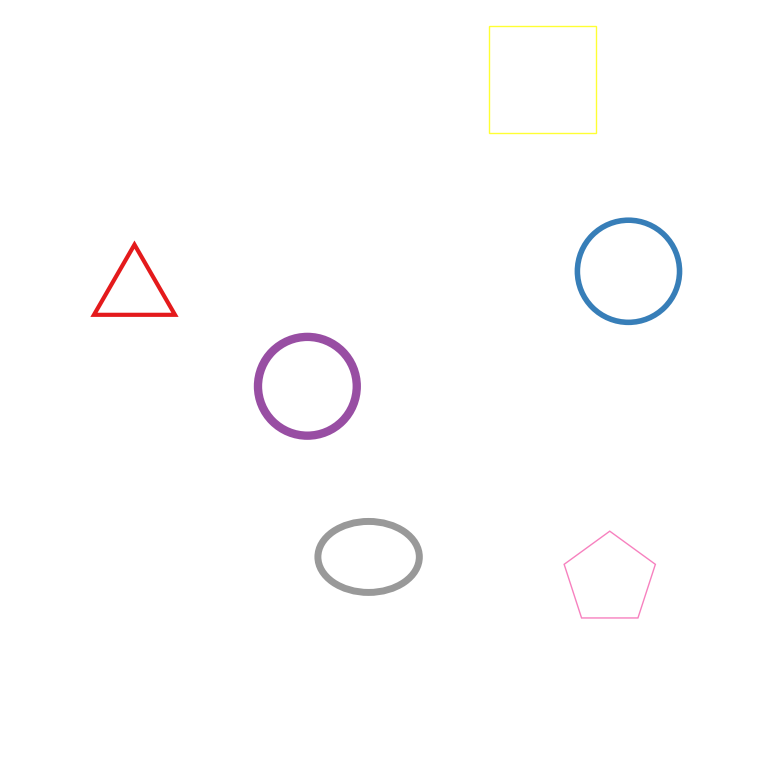[{"shape": "triangle", "thickness": 1.5, "radius": 0.3, "center": [0.175, 0.622]}, {"shape": "circle", "thickness": 2, "radius": 0.33, "center": [0.816, 0.648]}, {"shape": "circle", "thickness": 3, "radius": 0.32, "center": [0.399, 0.498]}, {"shape": "square", "thickness": 0.5, "radius": 0.35, "center": [0.705, 0.897]}, {"shape": "pentagon", "thickness": 0.5, "radius": 0.31, "center": [0.792, 0.248]}, {"shape": "oval", "thickness": 2.5, "radius": 0.33, "center": [0.479, 0.277]}]